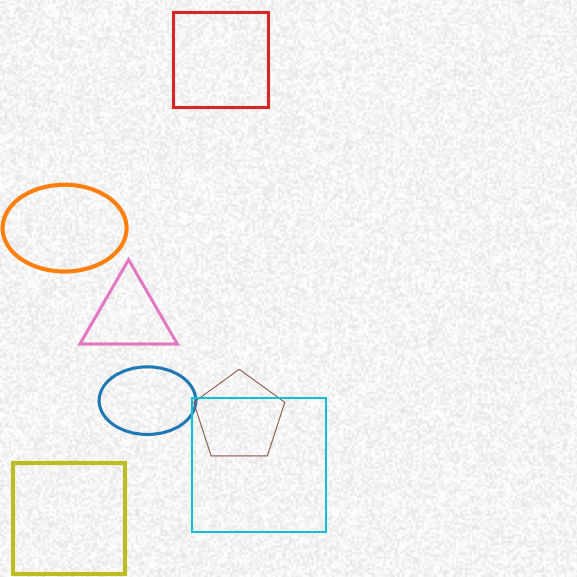[{"shape": "oval", "thickness": 1.5, "radius": 0.42, "center": [0.255, 0.305]}, {"shape": "oval", "thickness": 2, "radius": 0.54, "center": [0.112, 0.604]}, {"shape": "square", "thickness": 1.5, "radius": 0.41, "center": [0.382, 0.896]}, {"shape": "pentagon", "thickness": 0.5, "radius": 0.41, "center": [0.414, 0.277]}, {"shape": "triangle", "thickness": 1.5, "radius": 0.49, "center": [0.223, 0.452]}, {"shape": "square", "thickness": 2, "radius": 0.48, "center": [0.12, 0.102]}, {"shape": "square", "thickness": 1, "radius": 0.58, "center": [0.449, 0.194]}]